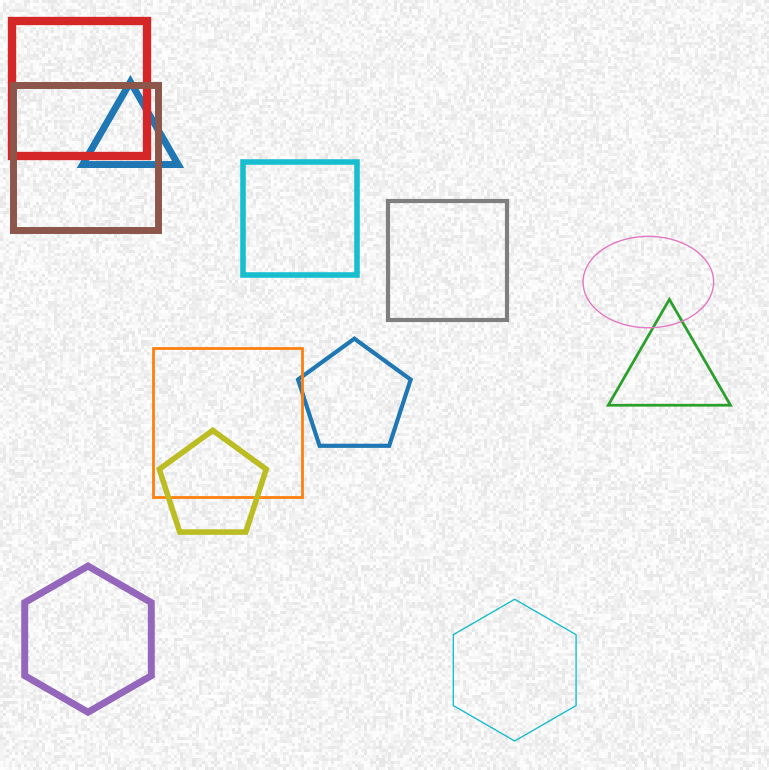[{"shape": "triangle", "thickness": 2.5, "radius": 0.36, "center": [0.169, 0.822]}, {"shape": "pentagon", "thickness": 1.5, "radius": 0.38, "center": [0.46, 0.483]}, {"shape": "square", "thickness": 1, "radius": 0.48, "center": [0.295, 0.451]}, {"shape": "triangle", "thickness": 1, "radius": 0.46, "center": [0.869, 0.52]}, {"shape": "square", "thickness": 3, "radius": 0.44, "center": [0.103, 0.886]}, {"shape": "hexagon", "thickness": 2.5, "radius": 0.47, "center": [0.114, 0.17]}, {"shape": "square", "thickness": 2.5, "radius": 0.47, "center": [0.111, 0.795]}, {"shape": "oval", "thickness": 0.5, "radius": 0.42, "center": [0.842, 0.634]}, {"shape": "square", "thickness": 1.5, "radius": 0.38, "center": [0.581, 0.661]}, {"shape": "pentagon", "thickness": 2, "radius": 0.36, "center": [0.276, 0.368]}, {"shape": "square", "thickness": 2, "radius": 0.37, "center": [0.39, 0.716]}, {"shape": "hexagon", "thickness": 0.5, "radius": 0.46, "center": [0.668, 0.13]}]